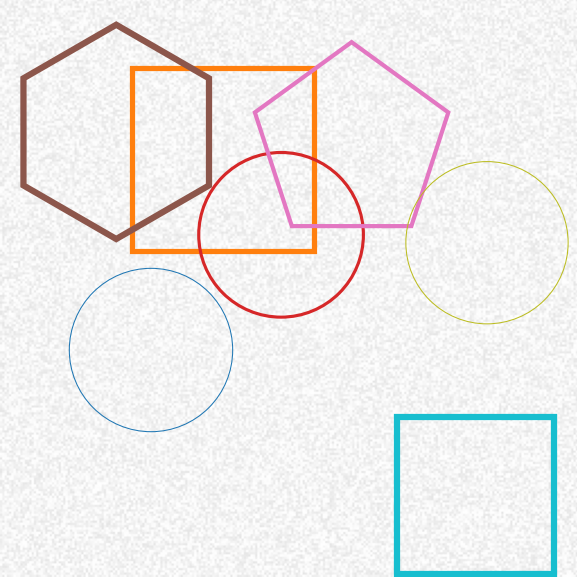[{"shape": "circle", "thickness": 0.5, "radius": 0.71, "center": [0.261, 0.393]}, {"shape": "square", "thickness": 2.5, "radius": 0.79, "center": [0.386, 0.723]}, {"shape": "circle", "thickness": 1.5, "radius": 0.71, "center": [0.487, 0.593]}, {"shape": "hexagon", "thickness": 3, "radius": 0.93, "center": [0.201, 0.771]}, {"shape": "pentagon", "thickness": 2, "radius": 0.88, "center": [0.609, 0.75]}, {"shape": "circle", "thickness": 0.5, "radius": 0.7, "center": [0.843, 0.579]}, {"shape": "square", "thickness": 3, "radius": 0.68, "center": [0.823, 0.141]}]